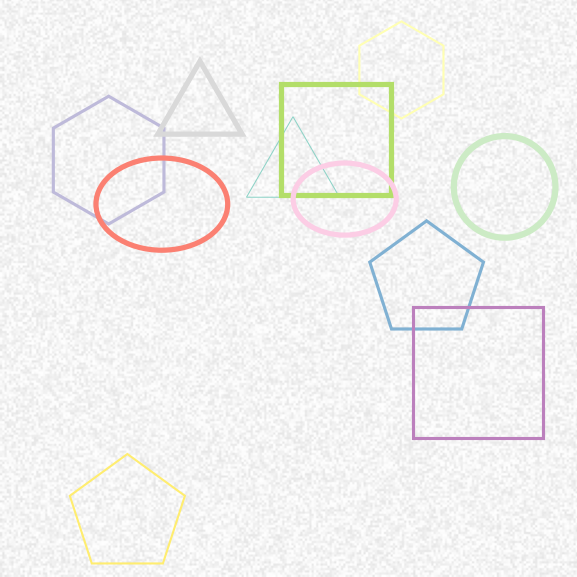[{"shape": "triangle", "thickness": 0.5, "radius": 0.46, "center": [0.507, 0.704]}, {"shape": "hexagon", "thickness": 1, "radius": 0.42, "center": [0.695, 0.878]}, {"shape": "hexagon", "thickness": 1.5, "radius": 0.55, "center": [0.188, 0.722]}, {"shape": "oval", "thickness": 2.5, "radius": 0.57, "center": [0.28, 0.646]}, {"shape": "pentagon", "thickness": 1.5, "radius": 0.52, "center": [0.739, 0.513]}, {"shape": "square", "thickness": 2.5, "radius": 0.48, "center": [0.582, 0.758]}, {"shape": "oval", "thickness": 2.5, "radius": 0.45, "center": [0.597, 0.654]}, {"shape": "triangle", "thickness": 2.5, "radius": 0.42, "center": [0.346, 0.809]}, {"shape": "square", "thickness": 1.5, "radius": 0.57, "center": [0.828, 0.354]}, {"shape": "circle", "thickness": 3, "radius": 0.44, "center": [0.874, 0.676]}, {"shape": "pentagon", "thickness": 1, "radius": 0.52, "center": [0.221, 0.108]}]